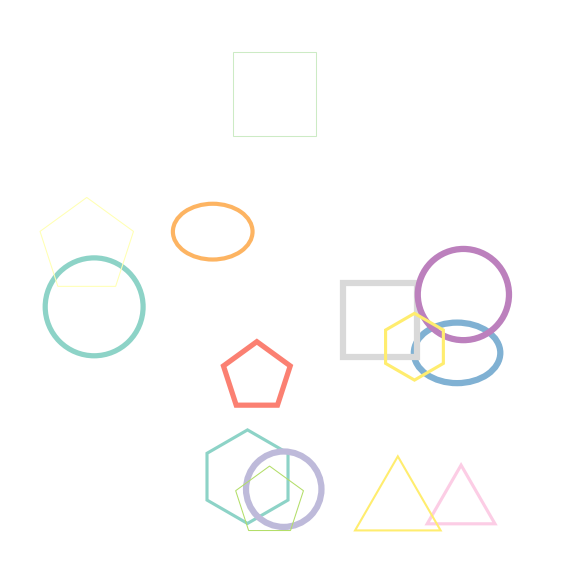[{"shape": "hexagon", "thickness": 1.5, "radius": 0.4, "center": [0.429, 0.174]}, {"shape": "circle", "thickness": 2.5, "radius": 0.42, "center": [0.163, 0.468]}, {"shape": "pentagon", "thickness": 0.5, "radius": 0.43, "center": [0.15, 0.572]}, {"shape": "circle", "thickness": 3, "radius": 0.33, "center": [0.491, 0.152]}, {"shape": "pentagon", "thickness": 2.5, "radius": 0.3, "center": [0.445, 0.347]}, {"shape": "oval", "thickness": 3, "radius": 0.37, "center": [0.791, 0.388]}, {"shape": "oval", "thickness": 2, "radius": 0.34, "center": [0.368, 0.598]}, {"shape": "pentagon", "thickness": 0.5, "radius": 0.31, "center": [0.467, 0.13]}, {"shape": "triangle", "thickness": 1.5, "radius": 0.34, "center": [0.798, 0.126]}, {"shape": "square", "thickness": 3, "radius": 0.32, "center": [0.658, 0.445]}, {"shape": "circle", "thickness": 3, "radius": 0.39, "center": [0.802, 0.489]}, {"shape": "square", "thickness": 0.5, "radius": 0.36, "center": [0.475, 0.837]}, {"shape": "hexagon", "thickness": 1.5, "radius": 0.29, "center": [0.718, 0.399]}, {"shape": "triangle", "thickness": 1, "radius": 0.43, "center": [0.689, 0.123]}]